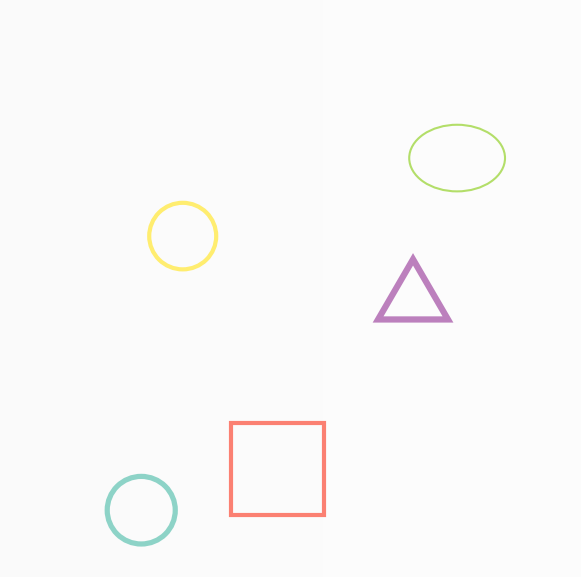[{"shape": "circle", "thickness": 2.5, "radius": 0.29, "center": [0.243, 0.116]}, {"shape": "square", "thickness": 2, "radius": 0.4, "center": [0.477, 0.187]}, {"shape": "oval", "thickness": 1, "radius": 0.41, "center": [0.786, 0.725]}, {"shape": "triangle", "thickness": 3, "radius": 0.35, "center": [0.711, 0.481]}, {"shape": "circle", "thickness": 2, "radius": 0.29, "center": [0.314, 0.59]}]